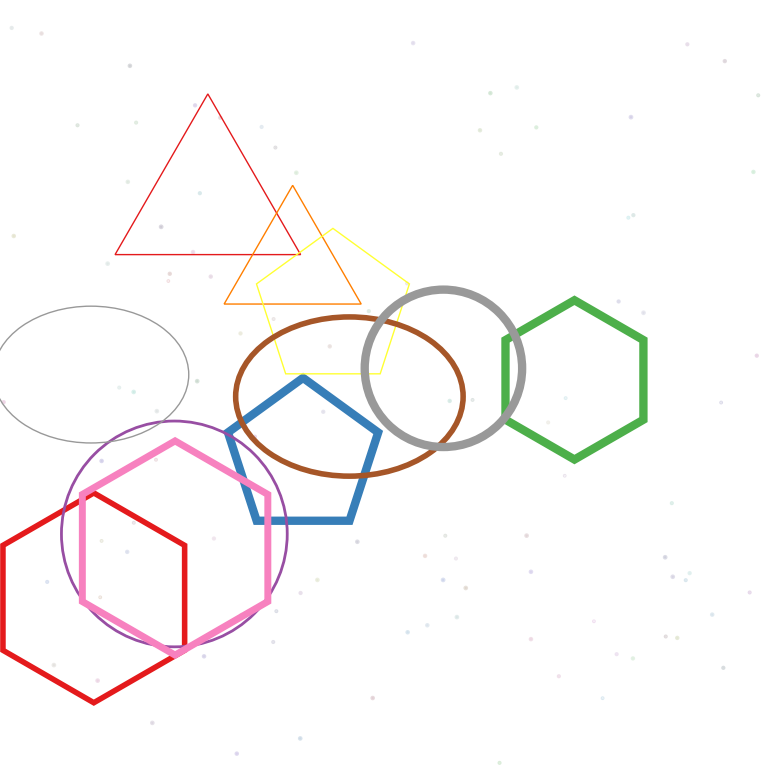[{"shape": "triangle", "thickness": 0.5, "radius": 0.7, "center": [0.27, 0.739]}, {"shape": "hexagon", "thickness": 2, "radius": 0.68, "center": [0.122, 0.224]}, {"shape": "pentagon", "thickness": 3, "radius": 0.51, "center": [0.394, 0.407]}, {"shape": "hexagon", "thickness": 3, "radius": 0.52, "center": [0.746, 0.507]}, {"shape": "circle", "thickness": 1, "radius": 0.73, "center": [0.226, 0.307]}, {"shape": "triangle", "thickness": 0.5, "radius": 0.51, "center": [0.38, 0.657]}, {"shape": "pentagon", "thickness": 0.5, "radius": 0.52, "center": [0.432, 0.599]}, {"shape": "oval", "thickness": 2, "radius": 0.74, "center": [0.454, 0.485]}, {"shape": "hexagon", "thickness": 2.5, "radius": 0.7, "center": [0.227, 0.288]}, {"shape": "oval", "thickness": 0.5, "radius": 0.63, "center": [0.118, 0.514]}, {"shape": "circle", "thickness": 3, "radius": 0.51, "center": [0.576, 0.522]}]